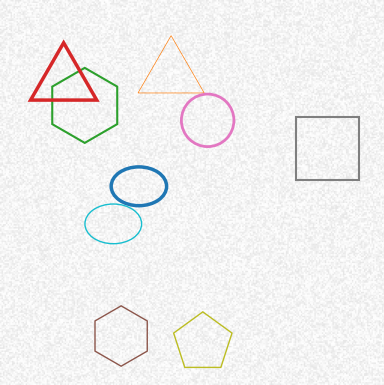[{"shape": "oval", "thickness": 2.5, "radius": 0.36, "center": [0.361, 0.516]}, {"shape": "triangle", "thickness": 0.5, "radius": 0.5, "center": [0.444, 0.808]}, {"shape": "hexagon", "thickness": 1.5, "radius": 0.49, "center": [0.22, 0.726]}, {"shape": "triangle", "thickness": 2.5, "radius": 0.5, "center": [0.165, 0.79]}, {"shape": "hexagon", "thickness": 1, "radius": 0.39, "center": [0.315, 0.127]}, {"shape": "circle", "thickness": 2, "radius": 0.34, "center": [0.539, 0.687]}, {"shape": "square", "thickness": 1.5, "radius": 0.41, "center": [0.851, 0.614]}, {"shape": "pentagon", "thickness": 1, "radius": 0.4, "center": [0.527, 0.11]}, {"shape": "oval", "thickness": 1, "radius": 0.37, "center": [0.294, 0.419]}]